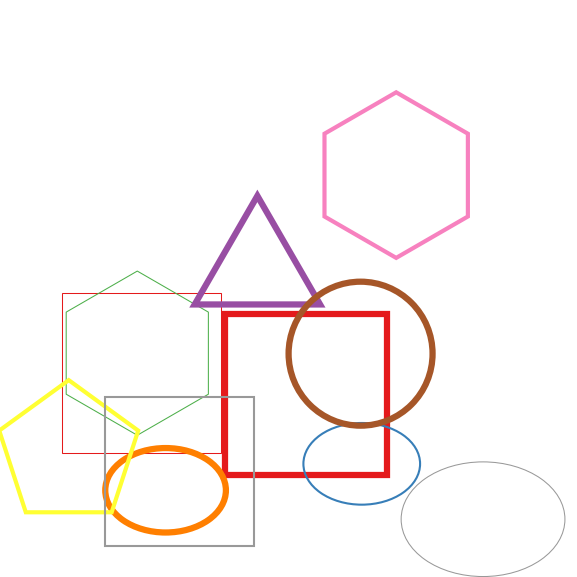[{"shape": "square", "thickness": 0.5, "radius": 0.69, "center": [0.245, 0.353]}, {"shape": "square", "thickness": 3, "radius": 0.7, "center": [0.53, 0.316]}, {"shape": "oval", "thickness": 1, "radius": 0.51, "center": [0.626, 0.196]}, {"shape": "hexagon", "thickness": 0.5, "radius": 0.71, "center": [0.238, 0.388]}, {"shape": "triangle", "thickness": 3, "radius": 0.63, "center": [0.446, 0.535]}, {"shape": "oval", "thickness": 3, "radius": 0.52, "center": [0.287, 0.15]}, {"shape": "pentagon", "thickness": 2, "radius": 0.63, "center": [0.119, 0.214]}, {"shape": "circle", "thickness": 3, "radius": 0.62, "center": [0.624, 0.387]}, {"shape": "hexagon", "thickness": 2, "radius": 0.72, "center": [0.686, 0.696]}, {"shape": "square", "thickness": 1, "radius": 0.64, "center": [0.311, 0.182]}, {"shape": "oval", "thickness": 0.5, "radius": 0.71, "center": [0.836, 0.1]}]